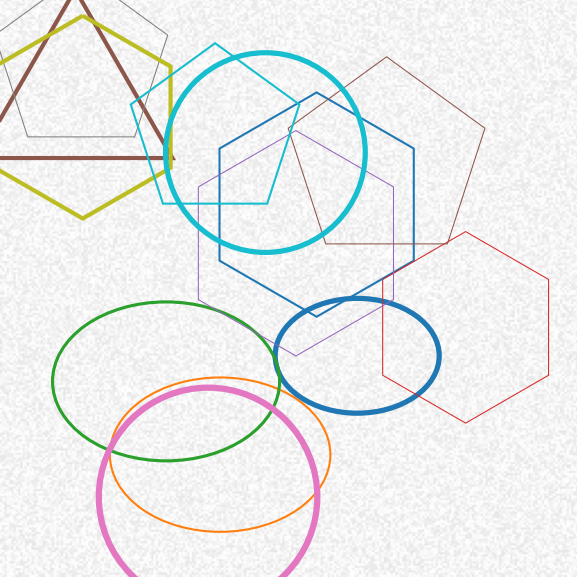[{"shape": "oval", "thickness": 2.5, "radius": 0.71, "center": [0.619, 0.383]}, {"shape": "hexagon", "thickness": 1, "radius": 0.97, "center": [0.548, 0.645]}, {"shape": "oval", "thickness": 1, "radius": 0.95, "center": [0.381, 0.212]}, {"shape": "oval", "thickness": 1.5, "radius": 0.98, "center": [0.288, 0.339]}, {"shape": "hexagon", "thickness": 0.5, "radius": 0.83, "center": [0.806, 0.432]}, {"shape": "hexagon", "thickness": 0.5, "radius": 0.98, "center": [0.512, 0.578]}, {"shape": "triangle", "thickness": 2, "radius": 0.97, "center": [0.13, 0.823]}, {"shape": "pentagon", "thickness": 0.5, "radius": 0.9, "center": [0.669, 0.722]}, {"shape": "circle", "thickness": 3, "radius": 0.95, "center": [0.36, 0.139]}, {"shape": "pentagon", "thickness": 0.5, "radius": 0.79, "center": [0.141, 0.89]}, {"shape": "hexagon", "thickness": 2, "radius": 0.88, "center": [0.143, 0.796]}, {"shape": "circle", "thickness": 2.5, "radius": 0.86, "center": [0.46, 0.735]}, {"shape": "pentagon", "thickness": 1, "radius": 0.77, "center": [0.372, 0.771]}]